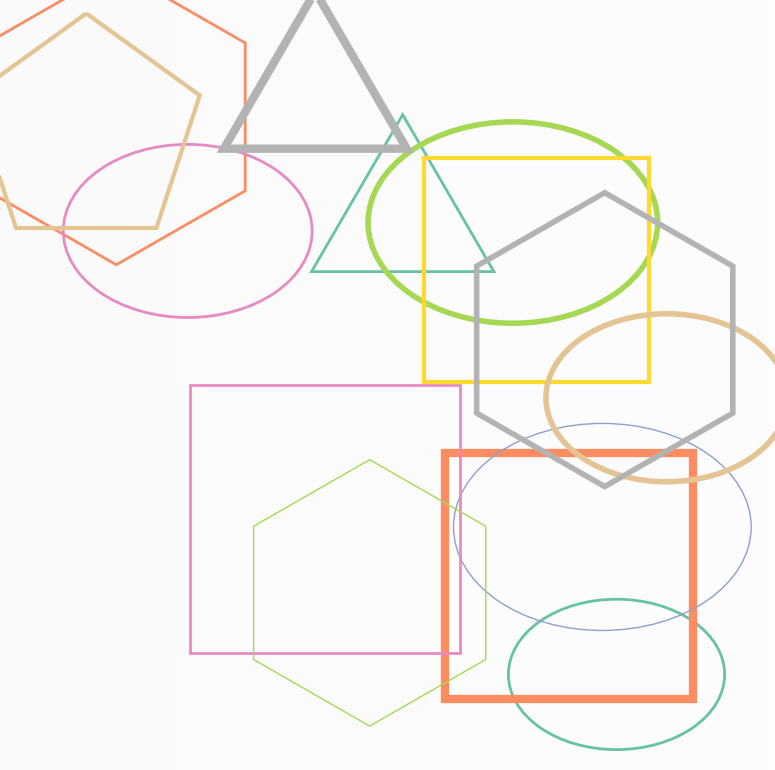[{"shape": "triangle", "thickness": 1, "radius": 0.68, "center": [0.52, 0.715]}, {"shape": "oval", "thickness": 1, "radius": 0.7, "center": [0.795, 0.124]}, {"shape": "square", "thickness": 3, "radius": 0.8, "center": [0.734, 0.252]}, {"shape": "hexagon", "thickness": 1, "radius": 0.96, "center": [0.15, 0.848]}, {"shape": "oval", "thickness": 0.5, "radius": 0.96, "center": [0.777, 0.316]}, {"shape": "oval", "thickness": 1, "radius": 0.8, "center": [0.242, 0.7]}, {"shape": "square", "thickness": 1, "radius": 0.87, "center": [0.42, 0.326]}, {"shape": "hexagon", "thickness": 0.5, "radius": 0.86, "center": [0.477, 0.23]}, {"shape": "oval", "thickness": 2, "radius": 0.93, "center": [0.662, 0.711]}, {"shape": "square", "thickness": 1.5, "radius": 0.73, "center": [0.692, 0.65]}, {"shape": "oval", "thickness": 2, "radius": 0.78, "center": [0.86, 0.483]}, {"shape": "pentagon", "thickness": 1.5, "radius": 0.77, "center": [0.111, 0.829]}, {"shape": "hexagon", "thickness": 2, "radius": 0.95, "center": [0.78, 0.559]}, {"shape": "triangle", "thickness": 3, "radius": 0.68, "center": [0.407, 0.875]}]